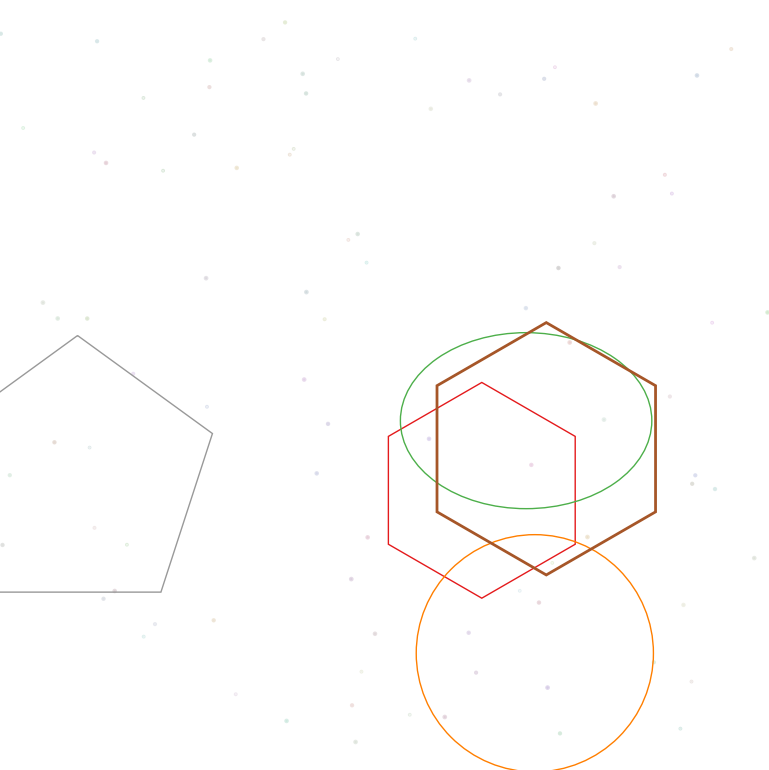[{"shape": "hexagon", "thickness": 0.5, "radius": 0.7, "center": [0.626, 0.363]}, {"shape": "oval", "thickness": 0.5, "radius": 0.82, "center": [0.683, 0.454]}, {"shape": "circle", "thickness": 0.5, "radius": 0.77, "center": [0.695, 0.152]}, {"shape": "hexagon", "thickness": 1, "radius": 0.82, "center": [0.709, 0.417]}, {"shape": "pentagon", "thickness": 0.5, "radius": 0.92, "center": [0.101, 0.38]}]